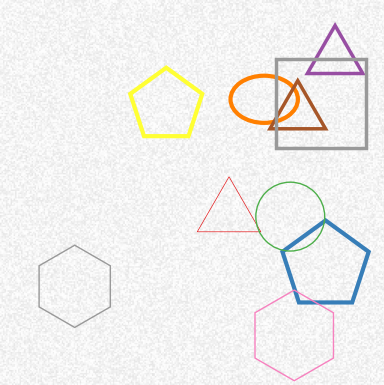[{"shape": "triangle", "thickness": 0.5, "radius": 0.48, "center": [0.595, 0.446]}, {"shape": "pentagon", "thickness": 3, "radius": 0.59, "center": [0.846, 0.31]}, {"shape": "circle", "thickness": 1, "radius": 0.45, "center": [0.754, 0.437]}, {"shape": "triangle", "thickness": 2.5, "radius": 0.42, "center": [0.87, 0.851]}, {"shape": "oval", "thickness": 3, "radius": 0.44, "center": [0.686, 0.742]}, {"shape": "pentagon", "thickness": 3, "radius": 0.49, "center": [0.432, 0.726]}, {"shape": "triangle", "thickness": 2.5, "radius": 0.42, "center": [0.773, 0.707]}, {"shape": "hexagon", "thickness": 1, "radius": 0.59, "center": [0.764, 0.129]}, {"shape": "hexagon", "thickness": 1, "radius": 0.53, "center": [0.194, 0.256]}, {"shape": "square", "thickness": 2.5, "radius": 0.58, "center": [0.833, 0.731]}]